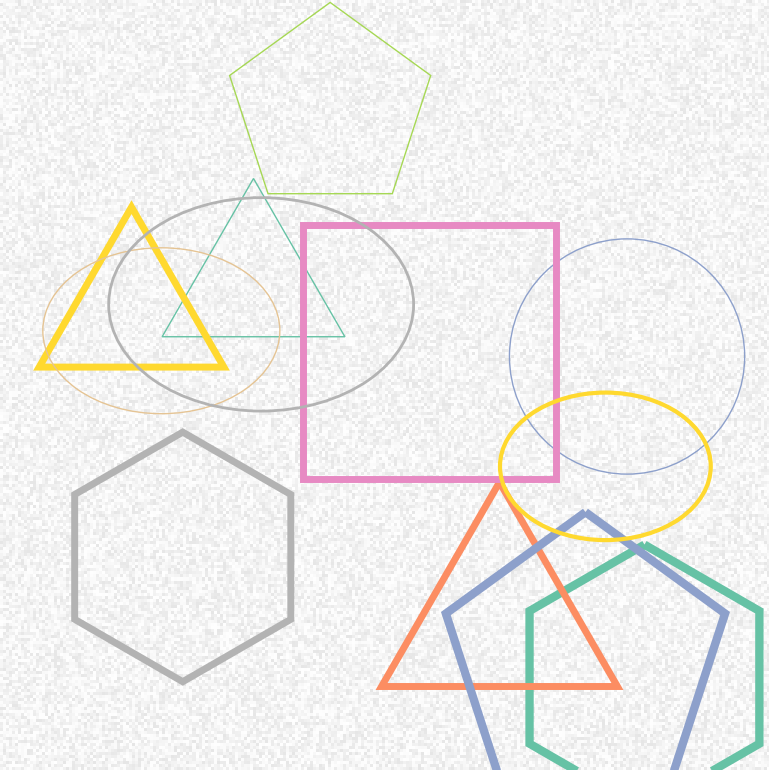[{"shape": "hexagon", "thickness": 3, "radius": 0.86, "center": [0.837, 0.12]}, {"shape": "triangle", "thickness": 0.5, "radius": 0.69, "center": [0.329, 0.631]}, {"shape": "triangle", "thickness": 2.5, "radius": 0.88, "center": [0.649, 0.197]}, {"shape": "circle", "thickness": 0.5, "radius": 0.76, "center": [0.814, 0.537]}, {"shape": "pentagon", "thickness": 3, "radius": 0.95, "center": [0.76, 0.144]}, {"shape": "square", "thickness": 2.5, "radius": 0.82, "center": [0.558, 0.543]}, {"shape": "pentagon", "thickness": 0.5, "radius": 0.69, "center": [0.429, 0.86]}, {"shape": "triangle", "thickness": 2.5, "radius": 0.69, "center": [0.171, 0.593]}, {"shape": "oval", "thickness": 1.5, "radius": 0.68, "center": [0.786, 0.394]}, {"shape": "oval", "thickness": 0.5, "radius": 0.77, "center": [0.21, 0.57]}, {"shape": "oval", "thickness": 1, "radius": 0.99, "center": [0.339, 0.605]}, {"shape": "hexagon", "thickness": 2.5, "radius": 0.81, "center": [0.237, 0.277]}]